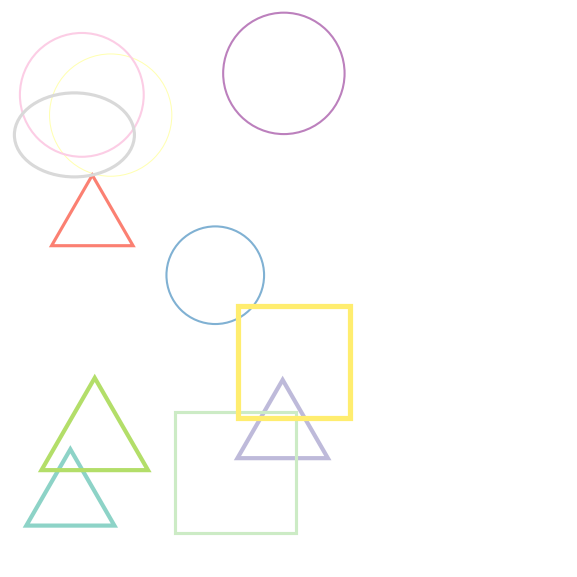[{"shape": "triangle", "thickness": 2, "radius": 0.44, "center": [0.122, 0.133]}, {"shape": "circle", "thickness": 0.5, "radius": 0.53, "center": [0.192, 0.8]}, {"shape": "triangle", "thickness": 2, "radius": 0.45, "center": [0.489, 0.251]}, {"shape": "triangle", "thickness": 1.5, "radius": 0.41, "center": [0.16, 0.614]}, {"shape": "circle", "thickness": 1, "radius": 0.42, "center": [0.373, 0.523]}, {"shape": "triangle", "thickness": 2, "radius": 0.53, "center": [0.164, 0.238]}, {"shape": "circle", "thickness": 1, "radius": 0.54, "center": [0.142, 0.835]}, {"shape": "oval", "thickness": 1.5, "radius": 0.52, "center": [0.129, 0.766]}, {"shape": "circle", "thickness": 1, "radius": 0.53, "center": [0.492, 0.872]}, {"shape": "square", "thickness": 1.5, "radius": 0.52, "center": [0.408, 0.182]}, {"shape": "square", "thickness": 2.5, "radius": 0.49, "center": [0.508, 0.372]}]